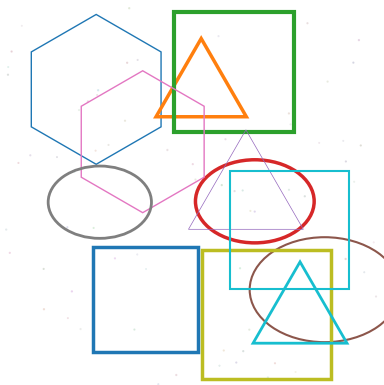[{"shape": "square", "thickness": 2.5, "radius": 0.68, "center": [0.377, 0.223]}, {"shape": "hexagon", "thickness": 1, "radius": 0.97, "center": [0.25, 0.768]}, {"shape": "triangle", "thickness": 2.5, "radius": 0.68, "center": [0.523, 0.764]}, {"shape": "square", "thickness": 3, "radius": 0.78, "center": [0.607, 0.814]}, {"shape": "oval", "thickness": 2.5, "radius": 0.77, "center": [0.662, 0.477]}, {"shape": "triangle", "thickness": 0.5, "radius": 0.86, "center": [0.639, 0.491]}, {"shape": "oval", "thickness": 1.5, "radius": 0.97, "center": [0.843, 0.248]}, {"shape": "hexagon", "thickness": 1, "radius": 0.92, "center": [0.371, 0.632]}, {"shape": "oval", "thickness": 2, "radius": 0.67, "center": [0.259, 0.475]}, {"shape": "square", "thickness": 2.5, "radius": 0.84, "center": [0.692, 0.184]}, {"shape": "triangle", "thickness": 2, "radius": 0.7, "center": [0.779, 0.179]}, {"shape": "square", "thickness": 1.5, "radius": 0.77, "center": [0.753, 0.403]}]